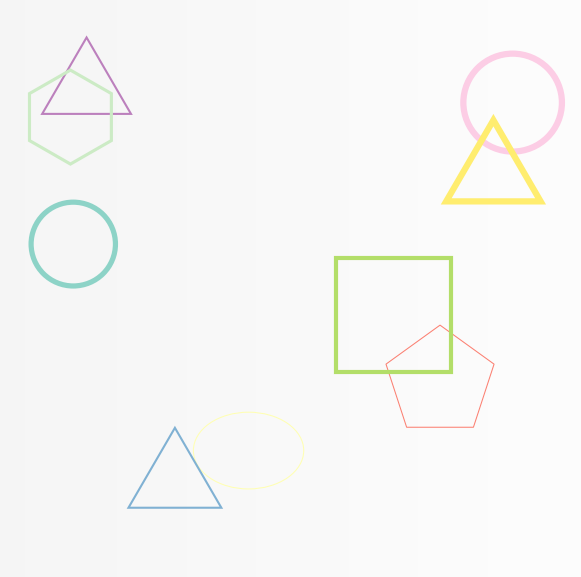[{"shape": "circle", "thickness": 2.5, "radius": 0.36, "center": [0.126, 0.576]}, {"shape": "oval", "thickness": 0.5, "radius": 0.47, "center": [0.428, 0.219]}, {"shape": "pentagon", "thickness": 0.5, "radius": 0.49, "center": [0.757, 0.338]}, {"shape": "triangle", "thickness": 1, "radius": 0.46, "center": [0.301, 0.166]}, {"shape": "square", "thickness": 2, "radius": 0.49, "center": [0.677, 0.453]}, {"shape": "circle", "thickness": 3, "radius": 0.42, "center": [0.882, 0.821]}, {"shape": "triangle", "thickness": 1, "radius": 0.44, "center": [0.149, 0.846]}, {"shape": "hexagon", "thickness": 1.5, "radius": 0.41, "center": [0.121, 0.796]}, {"shape": "triangle", "thickness": 3, "radius": 0.47, "center": [0.849, 0.697]}]